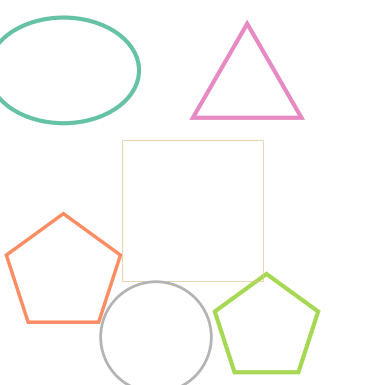[{"shape": "oval", "thickness": 3, "radius": 0.98, "center": [0.165, 0.817]}, {"shape": "pentagon", "thickness": 2.5, "radius": 0.78, "center": [0.165, 0.289]}, {"shape": "triangle", "thickness": 3, "radius": 0.81, "center": [0.642, 0.776]}, {"shape": "pentagon", "thickness": 3, "radius": 0.71, "center": [0.692, 0.147]}, {"shape": "square", "thickness": 0.5, "radius": 0.92, "center": [0.501, 0.453]}, {"shape": "circle", "thickness": 2, "radius": 0.72, "center": [0.405, 0.125]}]